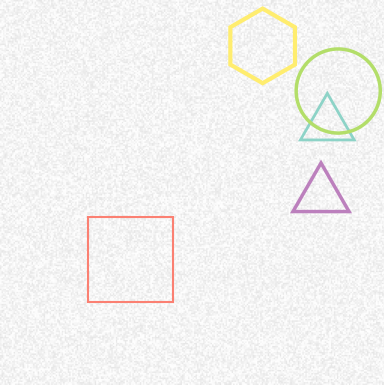[{"shape": "triangle", "thickness": 2, "radius": 0.4, "center": [0.85, 0.677]}, {"shape": "square", "thickness": 1.5, "radius": 0.56, "center": [0.339, 0.327]}, {"shape": "circle", "thickness": 2.5, "radius": 0.55, "center": [0.878, 0.764]}, {"shape": "triangle", "thickness": 2.5, "radius": 0.42, "center": [0.834, 0.493]}, {"shape": "hexagon", "thickness": 3, "radius": 0.48, "center": [0.682, 0.881]}]